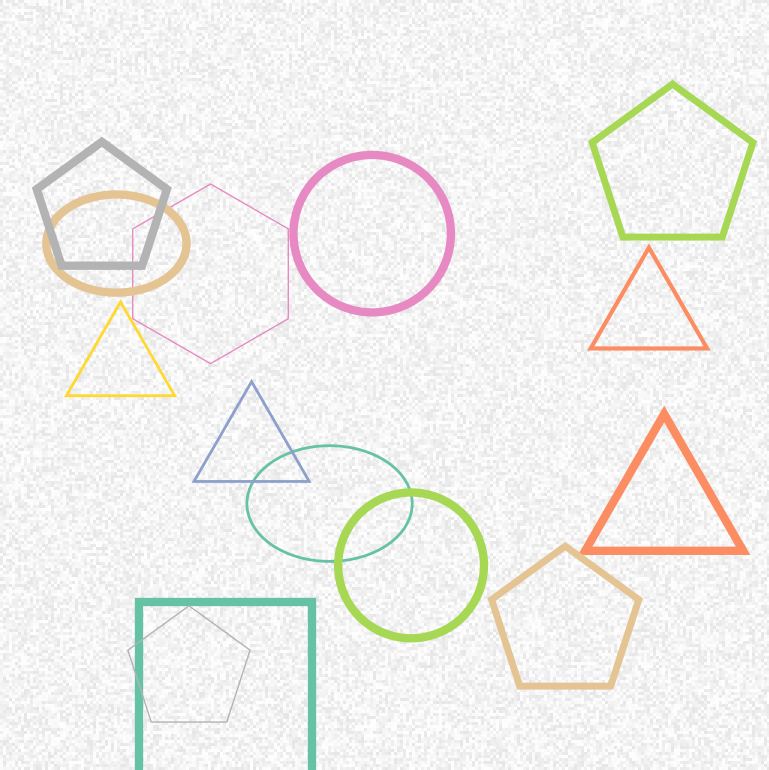[{"shape": "square", "thickness": 3, "radius": 0.56, "center": [0.293, 0.105]}, {"shape": "oval", "thickness": 1, "radius": 0.54, "center": [0.428, 0.346]}, {"shape": "triangle", "thickness": 3, "radius": 0.59, "center": [0.863, 0.344]}, {"shape": "triangle", "thickness": 1.5, "radius": 0.44, "center": [0.843, 0.591]}, {"shape": "triangle", "thickness": 1, "radius": 0.43, "center": [0.327, 0.418]}, {"shape": "hexagon", "thickness": 0.5, "radius": 0.58, "center": [0.273, 0.644]}, {"shape": "circle", "thickness": 3, "radius": 0.51, "center": [0.483, 0.697]}, {"shape": "circle", "thickness": 3, "radius": 0.47, "center": [0.534, 0.266]}, {"shape": "pentagon", "thickness": 2.5, "radius": 0.55, "center": [0.873, 0.781]}, {"shape": "triangle", "thickness": 1, "radius": 0.41, "center": [0.157, 0.527]}, {"shape": "pentagon", "thickness": 2.5, "radius": 0.5, "center": [0.734, 0.19]}, {"shape": "oval", "thickness": 3, "radius": 0.46, "center": [0.151, 0.684]}, {"shape": "pentagon", "thickness": 3, "radius": 0.44, "center": [0.132, 0.727]}, {"shape": "pentagon", "thickness": 0.5, "radius": 0.42, "center": [0.245, 0.13]}]